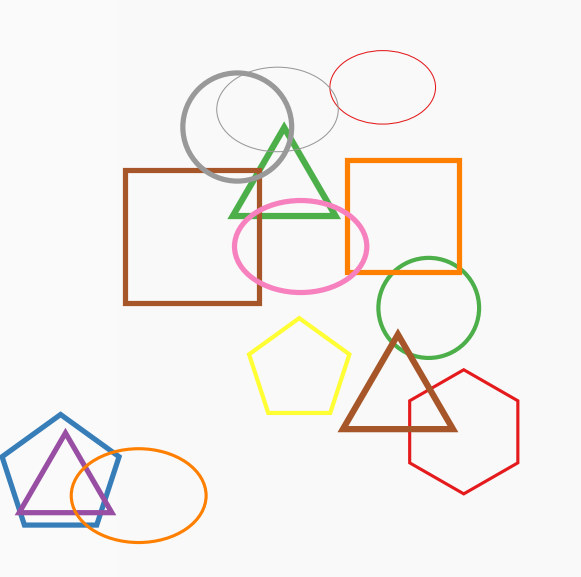[{"shape": "oval", "thickness": 0.5, "radius": 0.45, "center": [0.658, 0.848]}, {"shape": "hexagon", "thickness": 1.5, "radius": 0.54, "center": [0.798, 0.251]}, {"shape": "pentagon", "thickness": 2.5, "radius": 0.53, "center": [0.104, 0.176]}, {"shape": "circle", "thickness": 2, "radius": 0.43, "center": [0.738, 0.466]}, {"shape": "triangle", "thickness": 3, "radius": 0.51, "center": [0.489, 0.676]}, {"shape": "triangle", "thickness": 2.5, "radius": 0.46, "center": [0.113, 0.157]}, {"shape": "square", "thickness": 2.5, "radius": 0.48, "center": [0.693, 0.625]}, {"shape": "oval", "thickness": 1.5, "radius": 0.58, "center": [0.239, 0.141]}, {"shape": "pentagon", "thickness": 2, "radius": 0.45, "center": [0.515, 0.357]}, {"shape": "triangle", "thickness": 3, "radius": 0.55, "center": [0.685, 0.311]}, {"shape": "square", "thickness": 2.5, "radius": 0.58, "center": [0.33, 0.589]}, {"shape": "oval", "thickness": 2.5, "radius": 0.57, "center": [0.517, 0.572]}, {"shape": "circle", "thickness": 2.5, "radius": 0.47, "center": [0.408, 0.779]}, {"shape": "oval", "thickness": 0.5, "radius": 0.52, "center": [0.477, 0.81]}]